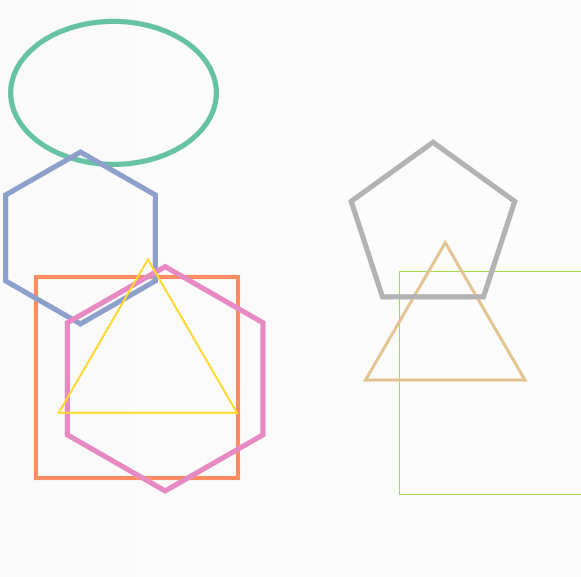[{"shape": "oval", "thickness": 2.5, "radius": 0.88, "center": [0.195, 0.838]}, {"shape": "square", "thickness": 2, "radius": 0.87, "center": [0.236, 0.345]}, {"shape": "hexagon", "thickness": 2.5, "radius": 0.74, "center": [0.138, 0.587]}, {"shape": "hexagon", "thickness": 2.5, "radius": 0.97, "center": [0.284, 0.343]}, {"shape": "square", "thickness": 0.5, "radius": 0.97, "center": [0.88, 0.337]}, {"shape": "triangle", "thickness": 1, "radius": 0.89, "center": [0.254, 0.373]}, {"shape": "triangle", "thickness": 1.5, "radius": 0.79, "center": [0.766, 0.42]}, {"shape": "pentagon", "thickness": 2.5, "radius": 0.74, "center": [0.745, 0.605]}]